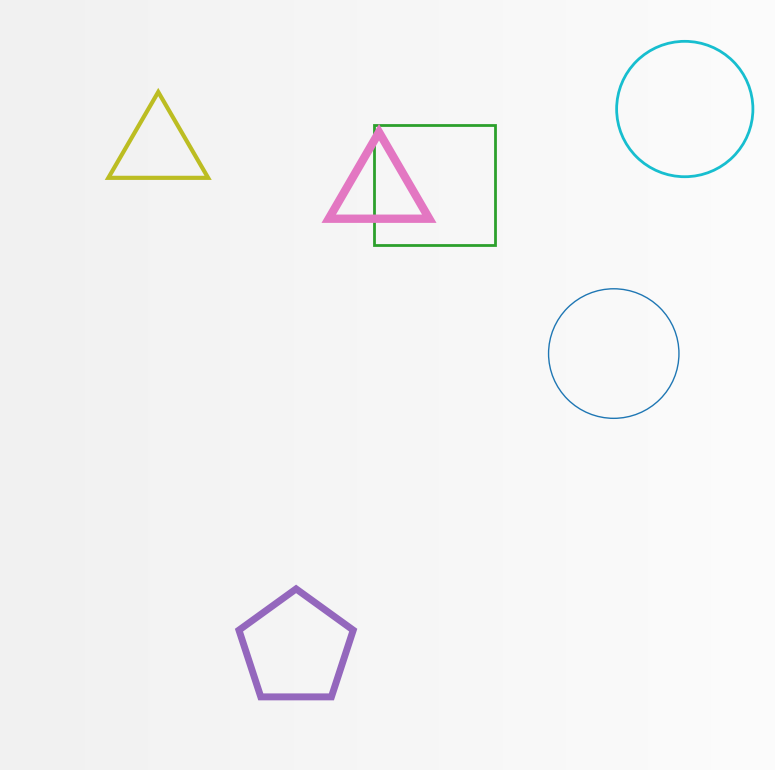[{"shape": "circle", "thickness": 0.5, "radius": 0.42, "center": [0.792, 0.541]}, {"shape": "square", "thickness": 1, "radius": 0.39, "center": [0.56, 0.76]}, {"shape": "pentagon", "thickness": 2.5, "radius": 0.39, "center": [0.382, 0.158]}, {"shape": "triangle", "thickness": 3, "radius": 0.37, "center": [0.489, 0.753]}, {"shape": "triangle", "thickness": 1.5, "radius": 0.37, "center": [0.204, 0.806]}, {"shape": "circle", "thickness": 1, "radius": 0.44, "center": [0.884, 0.858]}]